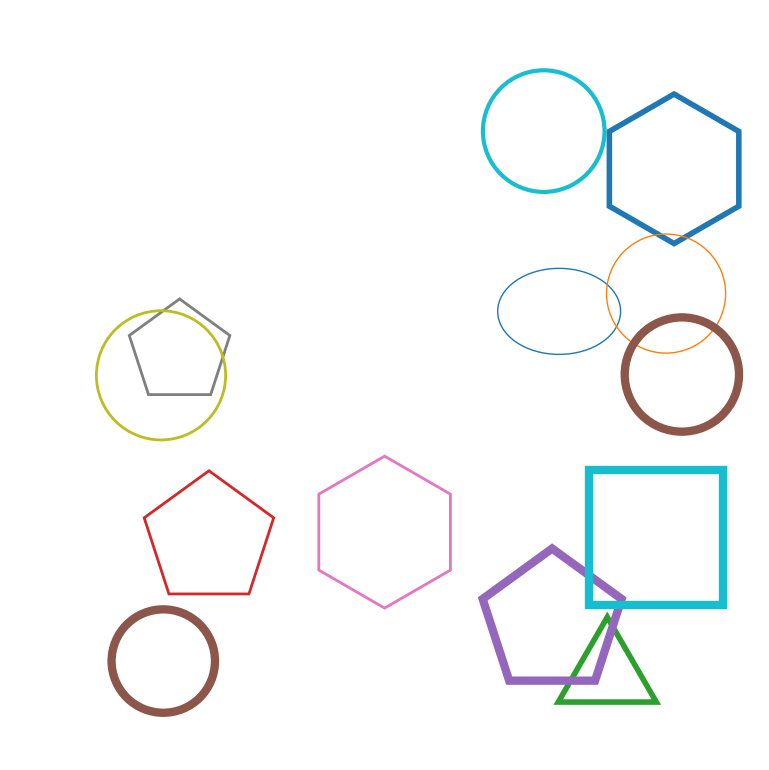[{"shape": "oval", "thickness": 0.5, "radius": 0.4, "center": [0.726, 0.596]}, {"shape": "hexagon", "thickness": 2, "radius": 0.49, "center": [0.875, 0.781]}, {"shape": "circle", "thickness": 0.5, "radius": 0.39, "center": [0.865, 0.619]}, {"shape": "triangle", "thickness": 2, "radius": 0.37, "center": [0.789, 0.125]}, {"shape": "pentagon", "thickness": 1, "radius": 0.44, "center": [0.271, 0.3]}, {"shape": "pentagon", "thickness": 3, "radius": 0.47, "center": [0.717, 0.193]}, {"shape": "circle", "thickness": 3, "radius": 0.37, "center": [0.886, 0.514]}, {"shape": "circle", "thickness": 3, "radius": 0.34, "center": [0.212, 0.141]}, {"shape": "hexagon", "thickness": 1, "radius": 0.49, "center": [0.499, 0.309]}, {"shape": "pentagon", "thickness": 1, "radius": 0.34, "center": [0.233, 0.543]}, {"shape": "circle", "thickness": 1, "radius": 0.42, "center": [0.209, 0.513]}, {"shape": "square", "thickness": 3, "radius": 0.44, "center": [0.852, 0.302]}, {"shape": "circle", "thickness": 1.5, "radius": 0.39, "center": [0.706, 0.83]}]